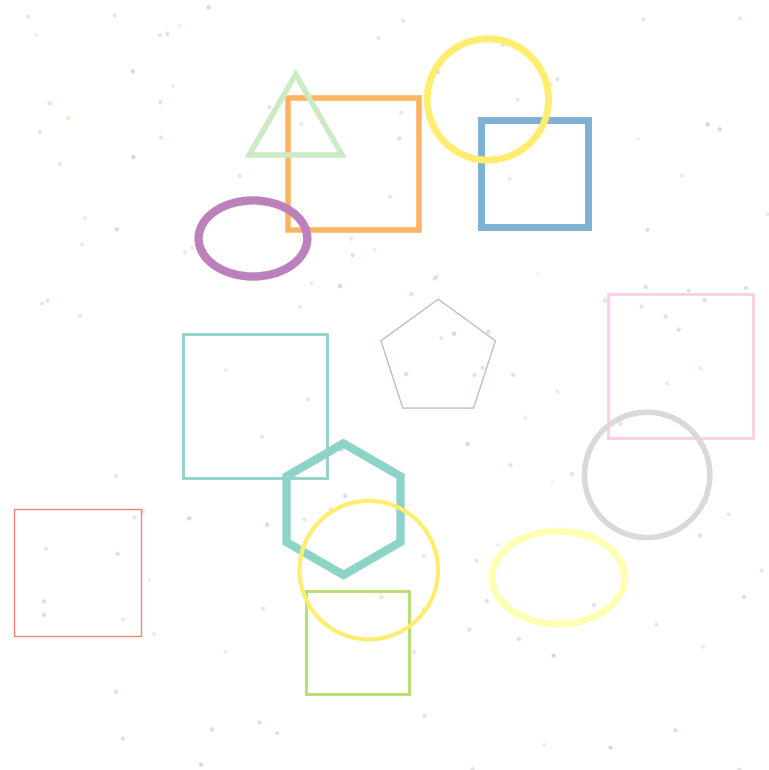[{"shape": "hexagon", "thickness": 3, "radius": 0.43, "center": [0.446, 0.339]}, {"shape": "square", "thickness": 1, "radius": 0.47, "center": [0.331, 0.472]}, {"shape": "oval", "thickness": 2.5, "radius": 0.43, "center": [0.725, 0.25]}, {"shape": "pentagon", "thickness": 0.5, "radius": 0.39, "center": [0.569, 0.533]}, {"shape": "square", "thickness": 0.5, "radius": 0.41, "center": [0.101, 0.257]}, {"shape": "square", "thickness": 2.5, "radius": 0.35, "center": [0.694, 0.775]}, {"shape": "square", "thickness": 2, "radius": 0.43, "center": [0.46, 0.787]}, {"shape": "square", "thickness": 1, "radius": 0.33, "center": [0.464, 0.166]}, {"shape": "square", "thickness": 1, "radius": 0.47, "center": [0.884, 0.525]}, {"shape": "circle", "thickness": 2, "radius": 0.41, "center": [0.84, 0.383]}, {"shape": "oval", "thickness": 3, "radius": 0.35, "center": [0.329, 0.69]}, {"shape": "triangle", "thickness": 2, "radius": 0.35, "center": [0.384, 0.834]}, {"shape": "circle", "thickness": 2.5, "radius": 0.39, "center": [0.634, 0.871]}, {"shape": "circle", "thickness": 1.5, "radius": 0.45, "center": [0.479, 0.26]}]